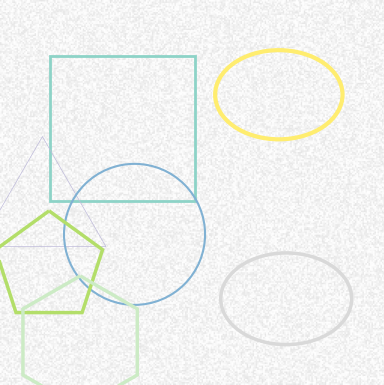[{"shape": "square", "thickness": 2, "radius": 0.95, "center": [0.318, 0.666]}, {"shape": "triangle", "thickness": 0.5, "radius": 0.95, "center": [0.11, 0.455]}, {"shape": "circle", "thickness": 1.5, "radius": 0.92, "center": [0.349, 0.391]}, {"shape": "pentagon", "thickness": 2.5, "radius": 0.73, "center": [0.127, 0.306]}, {"shape": "oval", "thickness": 2.5, "radius": 0.85, "center": [0.743, 0.224]}, {"shape": "hexagon", "thickness": 2.5, "radius": 0.86, "center": [0.208, 0.112]}, {"shape": "oval", "thickness": 3, "radius": 0.83, "center": [0.724, 0.754]}]